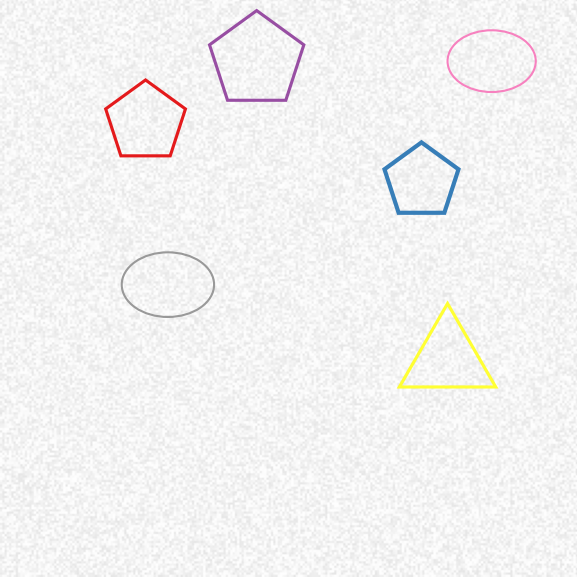[{"shape": "pentagon", "thickness": 1.5, "radius": 0.36, "center": [0.252, 0.788]}, {"shape": "pentagon", "thickness": 2, "radius": 0.34, "center": [0.73, 0.685]}, {"shape": "pentagon", "thickness": 1.5, "radius": 0.43, "center": [0.444, 0.895]}, {"shape": "triangle", "thickness": 1.5, "radius": 0.48, "center": [0.775, 0.377]}, {"shape": "oval", "thickness": 1, "radius": 0.38, "center": [0.851, 0.893]}, {"shape": "oval", "thickness": 1, "radius": 0.4, "center": [0.291, 0.506]}]